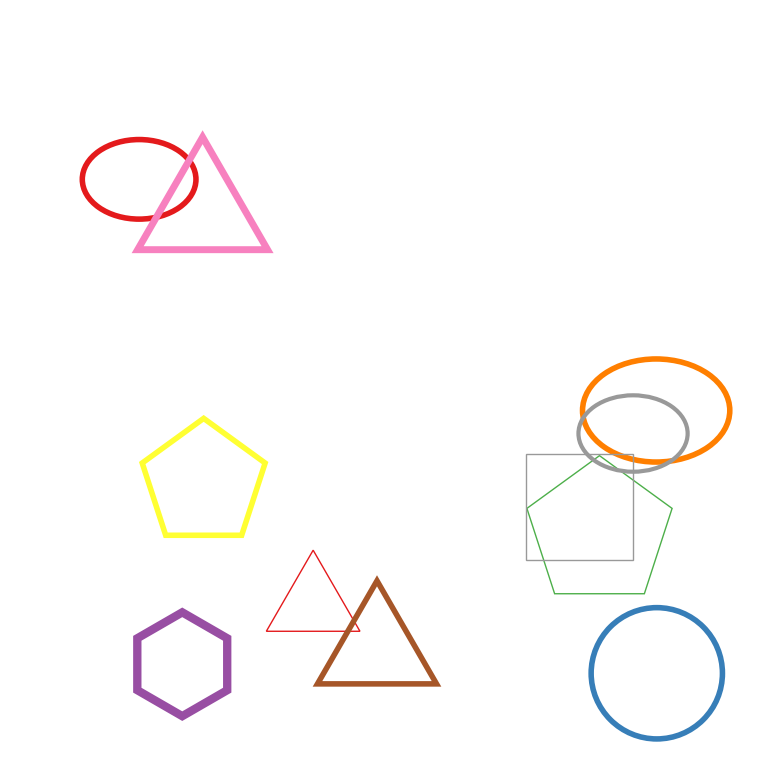[{"shape": "triangle", "thickness": 0.5, "radius": 0.35, "center": [0.407, 0.215]}, {"shape": "oval", "thickness": 2, "radius": 0.37, "center": [0.181, 0.767]}, {"shape": "circle", "thickness": 2, "radius": 0.43, "center": [0.853, 0.126]}, {"shape": "pentagon", "thickness": 0.5, "radius": 0.5, "center": [0.779, 0.309]}, {"shape": "hexagon", "thickness": 3, "radius": 0.34, "center": [0.237, 0.137]}, {"shape": "oval", "thickness": 2, "radius": 0.48, "center": [0.852, 0.467]}, {"shape": "pentagon", "thickness": 2, "radius": 0.42, "center": [0.265, 0.373]}, {"shape": "triangle", "thickness": 2, "radius": 0.45, "center": [0.49, 0.156]}, {"shape": "triangle", "thickness": 2.5, "radius": 0.49, "center": [0.263, 0.724]}, {"shape": "oval", "thickness": 1.5, "radius": 0.35, "center": [0.822, 0.437]}, {"shape": "square", "thickness": 0.5, "radius": 0.34, "center": [0.753, 0.342]}]